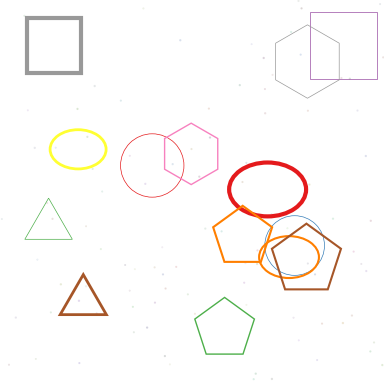[{"shape": "circle", "thickness": 0.5, "radius": 0.41, "center": [0.395, 0.57]}, {"shape": "oval", "thickness": 3, "radius": 0.5, "center": [0.695, 0.508]}, {"shape": "circle", "thickness": 0.5, "radius": 0.39, "center": [0.765, 0.362]}, {"shape": "triangle", "thickness": 0.5, "radius": 0.36, "center": [0.126, 0.414]}, {"shape": "pentagon", "thickness": 1, "radius": 0.41, "center": [0.583, 0.146]}, {"shape": "square", "thickness": 0.5, "radius": 0.44, "center": [0.892, 0.881]}, {"shape": "pentagon", "thickness": 1.5, "radius": 0.4, "center": [0.63, 0.385]}, {"shape": "oval", "thickness": 1.5, "radius": 0.39, "center": [0.751, 0.332]}, {"shape": "oval", "thickness": 2, "radius": 0.36, "center": [0.203, 0.612]}, {"shape": "triangle", "thickness": 2, "radius": 0.35, "center": [0.216, 0.217]}, {"shape": "pentagon", "thickness": 1.5, "radius": 0.47, "center": [0.796, 0.325]}, {"shape": "hexagon", "thickness": 1, "radius": 0.4, "center": [0.497, 0.6]}, {"shape": "hexagon", "thickness": 0.5, "radius": 0.48, "center": [0.799, 0.84]}, {"shape": "square", "thickness": 3, "radius": 0.35, "center": [0.14, 0.882]}]